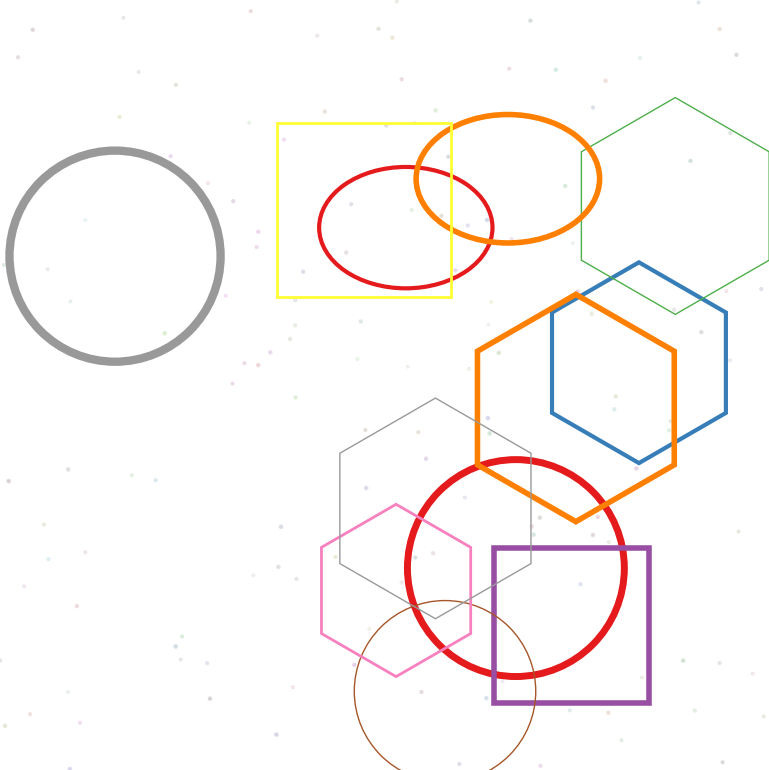[{"shape": "oval", "thickness": 1.5, "radius": 0.56, "center": [0.527, 0.704]}, {"shape": "circle", "thickness": 2.5, "radius": 0.7, "center": [0.67, 0.262]}, {"shape": "hexagon", "thickness": 1.5, "radius": 0.65, "center": [0.83, 0.529]}, {"shape": "hexagon", "thickness": 0.5, "radius": 0.7, "center": [0.877, 0.733]}, {"shape": "square", "thickness": 2, "radius": 0.5, "center": [0.742, 0.187]}, {"shape": "oval", "thickness": 2, "radius": 0.6, "center": [0.66, 0.768]}, {"shape": "hexagon", "thickness": 2, "radius": 0.74, "center": [0.748, 0.47]}, {"shape": "square", "thickness": 1, "radius": 0.56, "center": [0.473, 0.727]}, {"shape": "circle", "thickness": 0.5, "radius": 0.59, "center": [0.578, 0.102]}, {"shape": "hexagon", "thickness": 1, "radius": 0.56, "center": [0.514, 0.233]}, {"shape": "hexagon", "thickness": 0.5, "radius": 0.72, "center": [0.565, 0.34]}, {"shape": "circle", "thickness": 3, "radius": 0.69, "center": [0.149, 0.667]}]